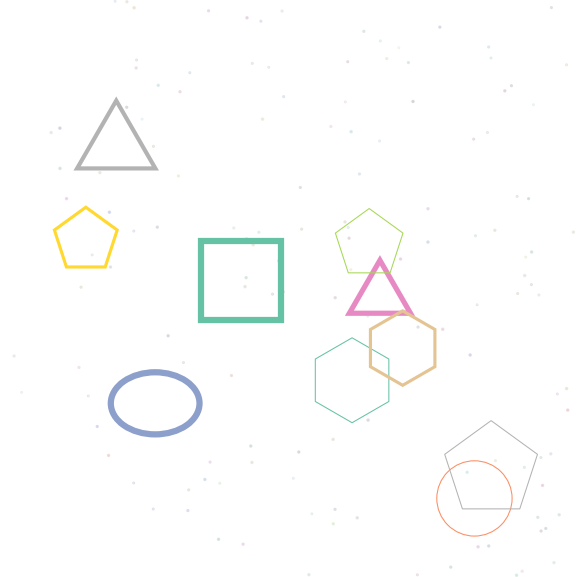[{"shape": "square", "thickness": 3, "radius": 0.34, "center": [0.417, 0.514]}, {"shape": "hexagon", "thickness": 0.5, "radius": 0.37, "center": [0.61, 0.341]}, {"shape": "circle", "thickness": 0.5, "radius": 0.33, "center": [0.822, 0.136]}, {"shape": "oval", "thickness": 3, "radius": 0.38, "center": [0.269, 0.301]}, {"shape": "triangle", "thickness": 2.5, "radius": 0.31, "center": [0.658, 0.487]}, {"shape": "pentagon", "thickness": 0.5, "radius": 0.31, "center": [0.639, 0.576]}, {"shape": "pentagon", "thickness": 1.5, "radius": 0.29, "center": [0.149, 0.583]}, {"shape": "hexagon", "thickness": 1.5, "radius": 0.32, "center": [0.697, 0.396]}, {"shape": "pentagon", "thickness": 0.5, "radius": 0.42, "center": [0.85, 0.186]}, {"shape": "triangle", "thickness": 2, "radius": 0.39, "center": [0.201, 0.747]}]